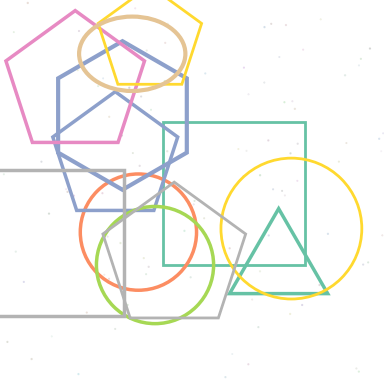[{"shape": "triangle", "thickness": 2.5, "radius": 0.74, "center": [0.724, 0.311]}, {"shape": "square", "thickness": 2, "radius": 0.92, "center": [0.607, 0.497]}, {"shape": "circle", "thickness": 2.5, "radius": 0.75, "center": [0.36, 0.397]}, {"shape": "hexagon", "thickness": 3, "radius": 0.96, "center": [0.318, 0.7]}, {"shape": "pentagon", "thickness": 2.5, "radius": 0.85, "center": [0.299, 0.591]}, {"shape": "pentagon", "thickness": 2.5, "radius": 0.95, "center": [0.195, 0.783]}, {"shape": "circle", "thickness": 2.5, "radius": 0.76, "center": [0.403, 0.312]}, {"shape": "pentagon", "thickness": 2, "radius": 0.71, "center": [0.389, 0.895]}, {"shape": "circle", "thickness": 2, "radius": 0.91, "center": [0.757, 0.406]}, {"shape": "oval", "thickness": 3, "radius": 0.69, "center": [0.343, 0.86]}, {"shape": "square", "thickness": 2.5, "radius": 0.95, "center": [0.132, 0.368]}, {"shape": "pentagon", "thickness": 2, "radius": 0.98, "center": [0.453, 0.332]}]